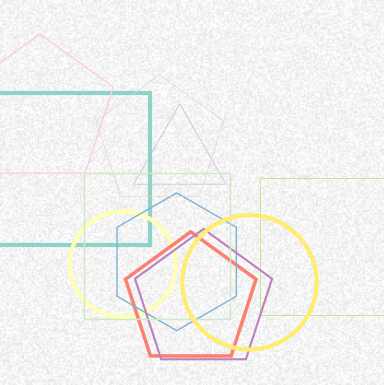[{"shape": "square", "thickness": 3, "radius": 0.99, "center": [0.191, 0.561]}, {"shape": "circle", "thickness": 3, "radius": 0.69, "center": [0.319, 0.314]}, {"shape": "triangle", "thickness": 0.5, "radius": 0.69, "center": [0.467, 0.591]}, {"shape": "pentagon", "thickness": 2.5, "radius": 0.89, "center": [0.496, 0.22]}, {"shape": "hexagon", "thickness": 1, "radius": 0.89, "center": [0.459, 0.32]}, {"shape": "square", "thickness": 0.5, "radius": 0.89, "center": [0.854, 0.36]}, {"shape": "pentagon", "thickness": 1, "radius": 1.0, "center": [0.104, 0.712]}, {"shape": "pentagon", "thickness": 0.5, "radius": 0.87, "center": [0.415, 0.631]}, {"shape": "pentagon", "thickness": 1.5, "radius": 0.94, "center": [0.529, 0.218]}, {"shape": "square", "thickness": 1, "radius": 0.95, "center": [0.408, 0.362]}, {"shape": "circle", "thickness": 3, "radius": 0.87, "center": [0.648, 0.267]}]